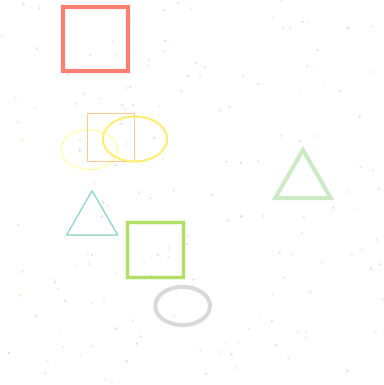[{"shape": "triangle", "thickness": 1, "radius": 0.38, "center": [0.239, 0.428]}, {"shape": "oval", "thickness": 1, "radius": 0.37, "center": [0.232, 0.611]}, {"shape": "square", "thickness": 3, "radius": 0.42, "center": [0.248, 0.899]}, {"shape": "square", "thickness": 0.5, "radius": 0.31, "center": [0.287, 0.644]}, {"shape": "square", "thickness": 2.5, "radius": 0.36, "center": [0.402, 0.353]}, {"shape": "oval", "thickness": 3, "radius": 0.35, "center": [0.474, 0.205]}, {"shape": "triangle", "thickness": 3, "radius": 0.42, "center": [0.787, 0.527]}, {"shape": "oval", "thickness": 1.5, "radius": 0.42, "center": [0.35, 0.639]}]